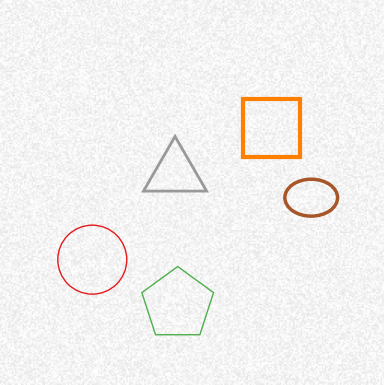[{"shape": "circle", "thickness": 1, "radius": 0.45, "center": [0.24, 0.326]}, {"shape": "pentagon", "thickness": 1, "radius": 0.49, "center": [0.462, 0.21]}, {"shape": "square", "thickness": 3, "radius": 0.37, "center": [0.705, 0.667]}, {"shape": "oval", "thickness": 2.5, "radius": 0.34, "center": [0.808, 0.487]}, {"shape": "triangle", "thickness": 2, "radius": 0.47, "center": [0.455, 0.551]}]